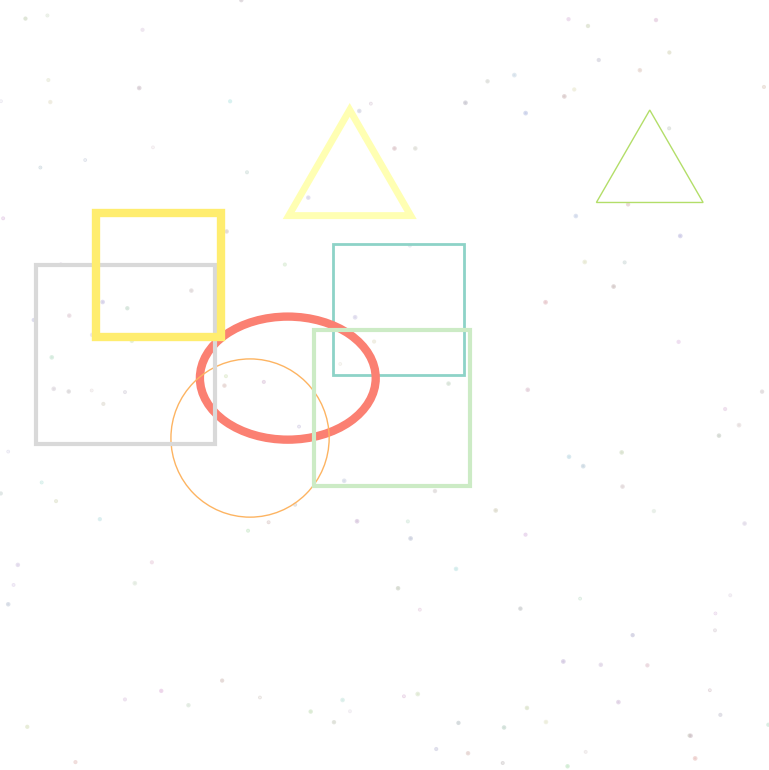[{"shape": "square", "thickness": 1, "radius": 0.43, "center": [0.517, 0.598]}, {"shape": "triangle", "thickness": 2.5, "radius": 0.46, "center": [0.454, 0.766]}, {"shape": "oval", "thickness": 3, "radius": 0.57, "center": [0.374, 0.509]}, {"shape": "circle", "thickness": 0.5, "radius": 0.51, "center": [0.325, 0.431]}, {"shape": "triangle", "thickness": 0.5, "radius": 0.4, "center": [0.844, 0.777]}, {"shape": "square", "thickness": 1.5, "radius": 0.58, "center": [0.163, 0.539]}, {"shape": "square", "thickness": 1.5, "radius": 0.51, "center": [0.509, 0.47]}, {"shape": "square", "thickness": 3, "radius": 0.4, "center": [0.206, 0.643]}]